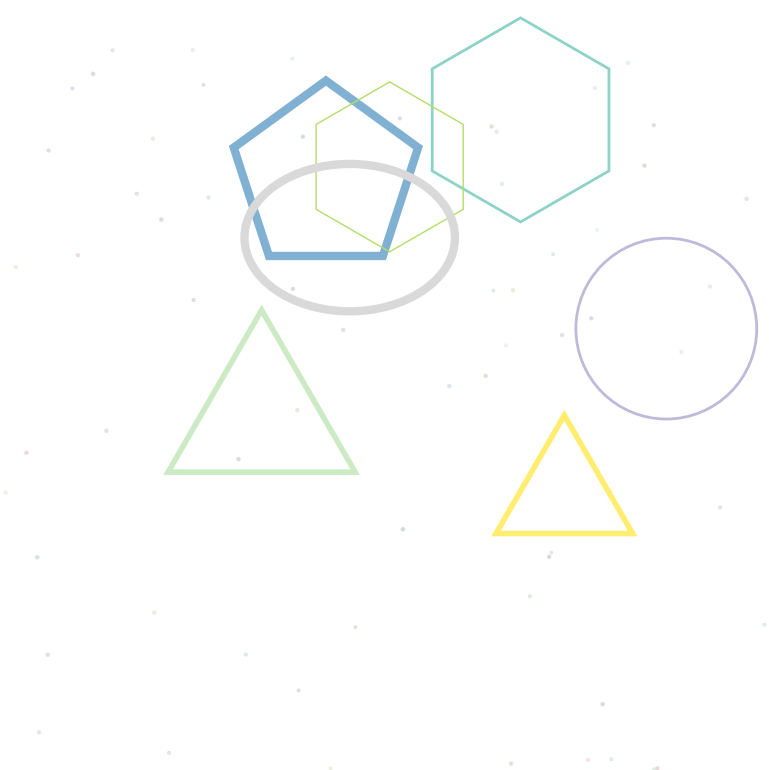[{"shape": "hexagon", "thickness": 1, "radius": 0.66, "center": [0.676, 0.844]}, {"shape": "circle", "thickness": 1, "radius": 0.59, "center": [0.865, 0.573]}, {"shape": "pentagon", "thickness": 3, "radius": 0.63, "center": [0.423, 0.769]}, {"shape": "hexagon", "thickness": 0.5, "radius": 0.55, "center": [0.506, 0.783]}, {"shape": "oval", "thickness": 3, "radius": 0.68, "center": [0.454, 0.691]}, {"shape": "triangle", "thickness": 2, "radius": 0.7, "center": [0.34, 0.457]}, {"shape": "triangle", "thickness": 2, "radius": 0.51, "center": [0.733, 0.358]}]